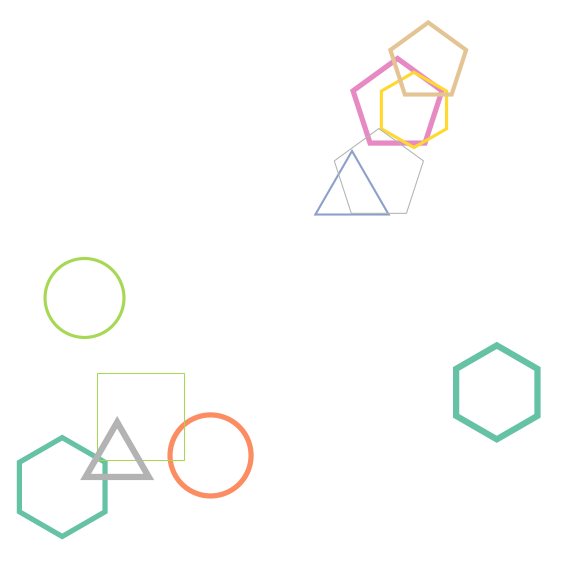[{"shape": "hexagon", "thickness": 3, "radius": 0.41, "center": [0.86, 0.32]}, {"shape": "hexagon", "thickness": 2.5, "radius": 0.43, "center": [0.108, 0.156]}, {"shape": "circle", "thickness": 2.5, "radius": 0.35, "center": [0.365, 0.211]}, {"shape": "triangle", "thickness": 1, "radius": 0.37, "center": [0.61, 0.664]}, {"shape": "pentagon", "thickness": 2.5, "radius": 0.4, "center": [0.688, 0.817]}, {"shape": "square", "thickness": 0.5, "radius": 0.38, "center": [0.243, 0.278]}, {"shape": "circle", "thickness": 1.5, "radius": 0.34, "center": [0.146, 0.483]}, {"shape": "hexagon", "thickness": 1.5, "radius": 0.33, "center": [0.717, 0.809]}, {"shape": "pentagon", "thickness": 2, "radius": 0.34, "center": [0.742, 0.891]}, {"shape": "pentagon", "thickness": 0.5, "radius": 0.41, "center": [0.656, 0.695]}, {"shape": "triangle", "thickness": 3, "radius": 0.32, "center": [0.203, 0.205]}]